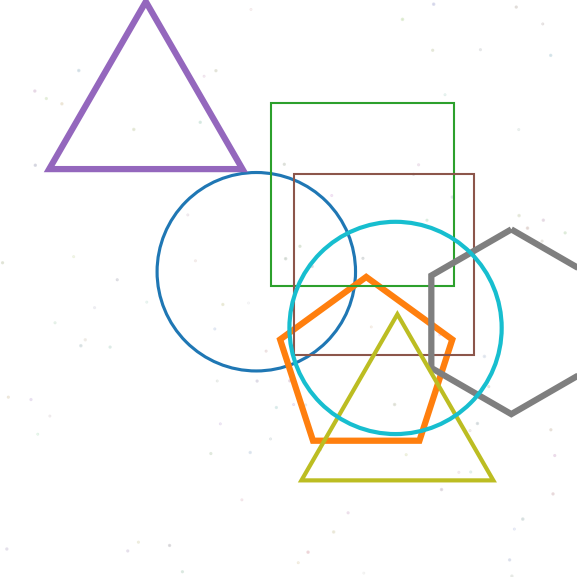[{"shape": "circle", "thickness": 1.5, "radius": 0.86, "center": [0.444, 0.529]}, {"shape": "pentagon", "thickness": 3, "radius": 0.78, "center": [0.634, 0.363]}, {"shape": "square", "thickness": 1, "radius": 0.79, "center": [0.628, 0.663]}, {"shape": "triangle", "thickness": 3, "radius": 0.97, "center": [0.253, 0.803]}, {"shape": "square", "thickness": 1, "radius": 0.78, "center": [0.665, 0.541]}, {"shape": "hexagon", "thickness": 3, "radius": 0.8, "center": [0.885, 0.442]}, {"shape": "triangle", "thickness": 2, "radius": 0.96, "center": [0.688, 0.263]}, {"shape": "circle", "thickness": 2, "radius": 0.92, "center": [0.685, 0.431]}]